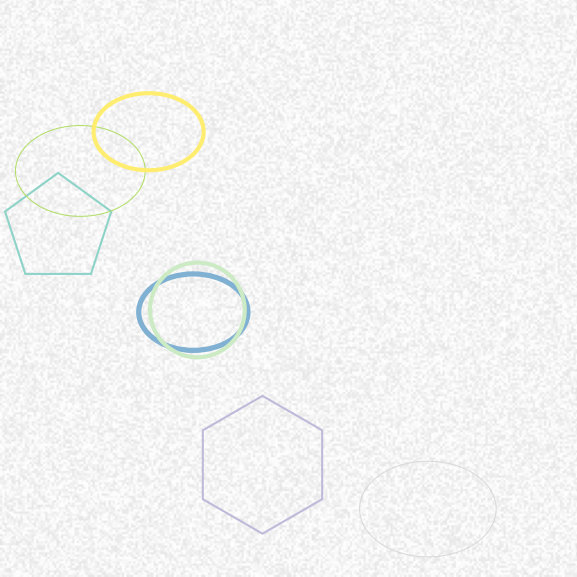[{"shape": "pentagon", "thickness": 1, "radius": 0.48, "center": [0.101, 0.603]}, {"shape": "hexagon", "thickness": 1, "radius": 0.6, "center": [0.455, 0.194]}, {"shape": "oval", "thickness": 2.5, "radius": 0.47, "center": [0.335, 0.459]}, {"shape": "oval", "thickness": 0.5, "radius": 0.56, "center": [0.139, 0.703]}, {"shape": "oval", "thickness": 0.5, "radius": 0.59, "center": [0.741, 0.118]}, {"shape": "circle", "thickness": 2, "radius": 0.41, "center": [0.342, 0.462]}, {"shape": "oval", "thickness": 2, "radius": 0.48, "center": [0.257, 0.771]}]